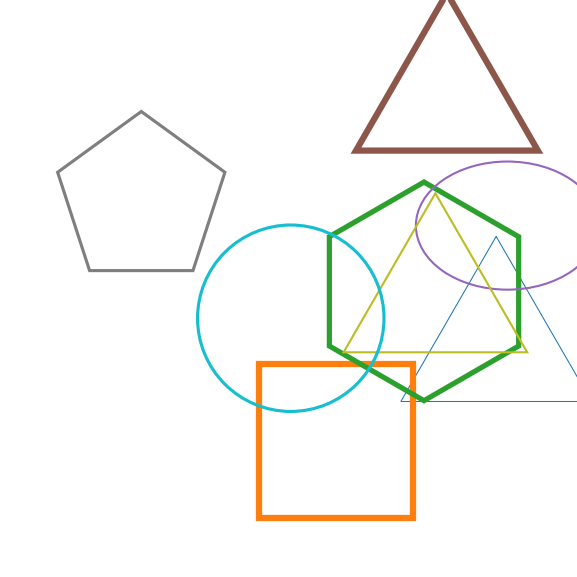[{"shape": "triangle", "thickness": 0.5, "radius": 0.95, "center": [0.859, 0.399]}, {"shape": "square", "thickness": 3, "radius": 0.67, "center": [0.582, 0.236]}, {"shape": "hexagon", "thickness": 2.5, "radius": 0.95, "center": [0.734, 0.495]}, {"shape": "oval", "thickness": 1, "radius": 0.79, "center": [0.879, 0.608]}, {"shape": "triangle", "thickness": 3, "radius": 0.91, "center": [0.774, 0.829]}, {"shape": "pentagon", "thickness": 1.5, "radius": 0.76, "center": [0.245, 0.654]}, {"shape": "triangle", "thickness": 1, "radius": 0.92, "center": [0.754, 0.481]}, {"shape": "circle", "thickness": 1.5, "radius": 0.81, "center": [0.503, 0.448]}]